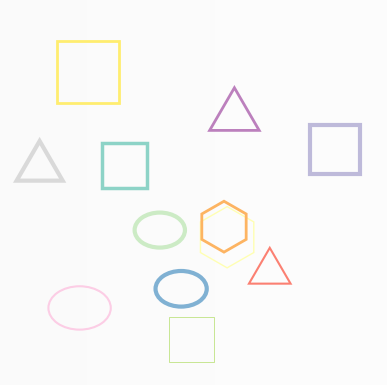[{"shape": "square", "thickness": 2.5, "radius": 0.29, "center": [0.321, 0.57]}, {"shape": "hexagon", "thickness": 1, "radius": 0.4, "center": [0.586, 0.384]}, {"shape": "square", "thickness": 3, "radius": 0.32, "center": [0.865, 0.612]}, {"shape": "triangle", "thickness": 1.5, "radius": 0.31, "center": [0.696, 0.294]}, {"shape": "oval", "thickness": 3, "radius": 0.33, "center": [0.467, 0.25]}, {"shape": "hexagon", "thickness": 2, "radius": 0.33, "center": [0.578, 0.411]}, {"shape": "square", "thickness": 0.5, "radius": 0.29, "center": [0.494, 0.118]}, {"shape": "oval", "thickness": 1.5, "radius": 0.4, "center": [0.205, 0.2]}, {"shape": "triangle", "thickness": 3, "radius": 0.34, "center": [0.102, 0.565]}, {"shape": "triangle", "thickness": 2, "radius": 0.37, "center": [0.605, 0.698]}, {"shape": "oval", "thickness": 3, "radius": 0.32, "center": [0.412, 0.402]}, {"shape": "square", "thickness": 2, "radius": 0.4, "center": [0.226, 0.813]}]